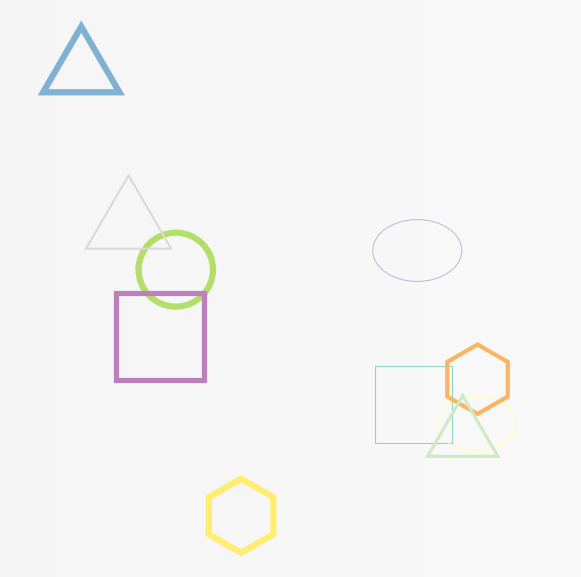[{"shape": "square", "thickness": 0.5, "radius": 0.33, "center": [0.712, 0.299]}, {"shape": "oval", "thickness": 0.5, "radius": 0.34, "center": [0.819, 0.266]}, {"shape": "oval", "thickness": 0.5, "radius": 0.38, "center": [0.718, 0.565]}, {"shape": "triangle", "thickness": 3, "radius": 0.38, "center": [0.14, 0.877]}, {"shape": "hexagon", "thickness": 2, "radius": 0.3, "center": [0.822, 0.342]}, {"shape": "circle", "thickness": 3, "radius": 0.32, "center": [0.302, 0.532]}, {"shape": "triangle", "thickness": 1, "radius": 0.42, "center": [0.221, 0.611]}, {"shape": "square", "thickness": 2.5, "radius": 0.38, "center": [0.275, 0.417]}, {"shape": "triangle", "thickness": 1.5, "radius": 0.35, "center": [0.796, 0.244]}, {"shape": "hexagon", "thickness": 3, "radius": 0.32, "center": [0.415, 0.106]}]